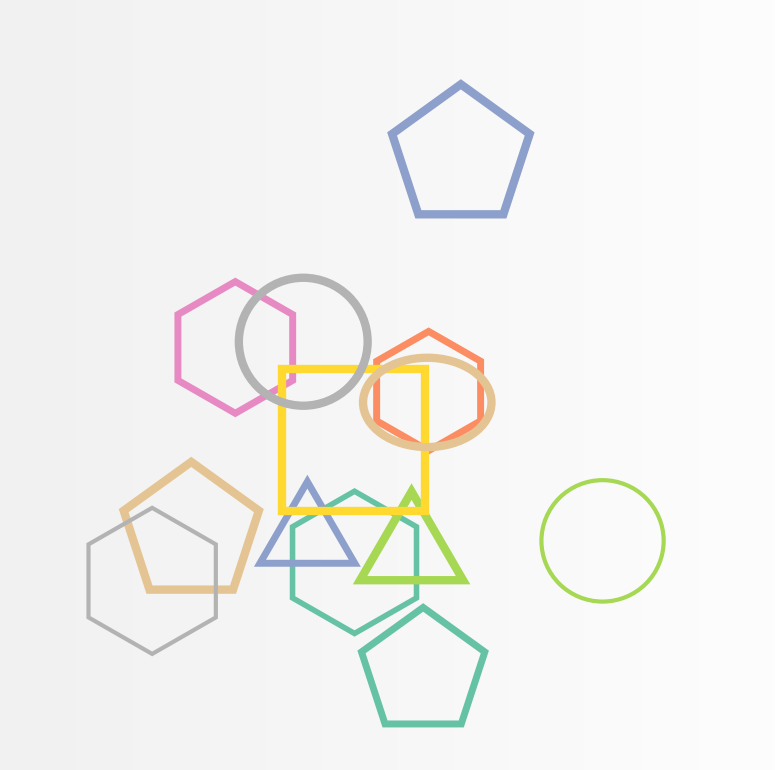[{"shape": "hexagon", "thickness": 2, "radius": 0.46, "center": [0.457, 0.27]}, {"shape": "pentagon", "thickness": 2.5, "radius": 0.42, "center": [0.546, 0.127]}, {"shape": "hexagon", "thickness": 2.5, "radius": 0.39, "center": [0.553, 0.492]}, {"shape": "triangle", "thickness": 2.5, "radius": 0.35, "center": [0.397, 0.304]}, {"shape": "pentagon", "thickness": 3, "radius": 0.47, "center": [0.595, 0.797]}, {"shape": "hexagon", "thickness": 2.5, "radius": 0.43, "center": [0.304, 0.549]}, {"shape": "circle", "thickness": 1.5, "radius": 0.39, "center": [0.777, 0.298]}, {"shape": "triangle", "thickness": 3, "radius": 0.38, "center": [0.531, 0.285]}, {"shape": "square", "thickness": 3, "radius": 0.46, "center": [0.456, 0.428]}, {"shape": "oval", "thickness": 3, "radius": 0.41, "center": [0.551, 0.477]}, {"shape": "pentagon", "thickness": 3, "radius": 0.46, "center": [0.247, 0.308]}, {"shape": "hexagon", "thickness": 1.5, "radius": 0.47, "center": [0.196, 0.246]}, {"shape": "circle", "thickness": 3, "radius": 0.42, "center": [0.391, 0.556]}]